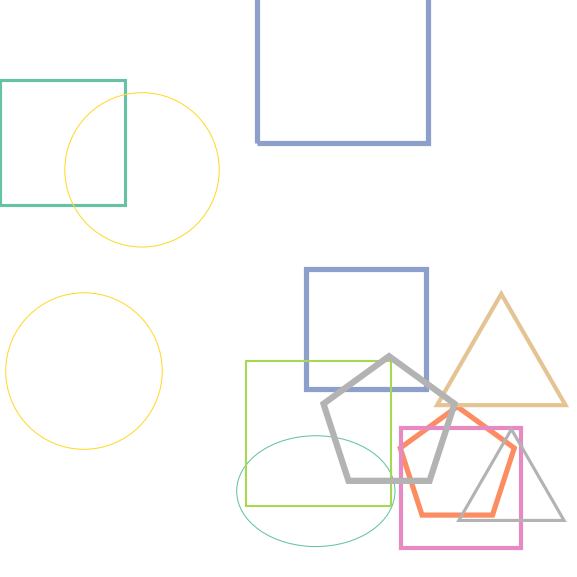[{"shape": "oval", "thickness": 0.5, "radius": 0.69, "center": [0.547, 0.149]}, {"shape": "square", "thickness": 1.5, "radius": 0.54, "center": [0.108, 0.753]}, {"shape": "pentagon", "thickness": 2.5, "radius": 0.52, "center": [0.792, 0.191]}, {"shape": "square", "thickness": 2.5, "radius": 0.52, "center": [0.633, 0.43]}, {"shape": "square", "thickness": 2.5, "radius": 0.74, "center": [0.593, 0.899]}, {"shape": "square", "thickness": 2, "radius": 0.52, "center": [0.799, 0.155]}, {"shape": "square", "thickness": 1, "radius": 0.62, "center": [0.551, 0.249]}, {"shape": "circle", "thickness": 0.5, "radius": 0.67, "center": [0.246, 0.705]}, {"shape": "circle", "thickness": 0.5, "radius": 0.68, "center": [0.145, 0.357]}, {"shape": "triangle", "thickness": 2, "radius": 0.64, "center": [0.868, 0.362]}, {"shape": "pentagon", "thickness": 3, "radius": 0.6, "center": [0.674, 0.263]}, {"shape": "triangle", "thickness": 1.5, "radius": 0.53, "center": [0.886, 0.151]}]